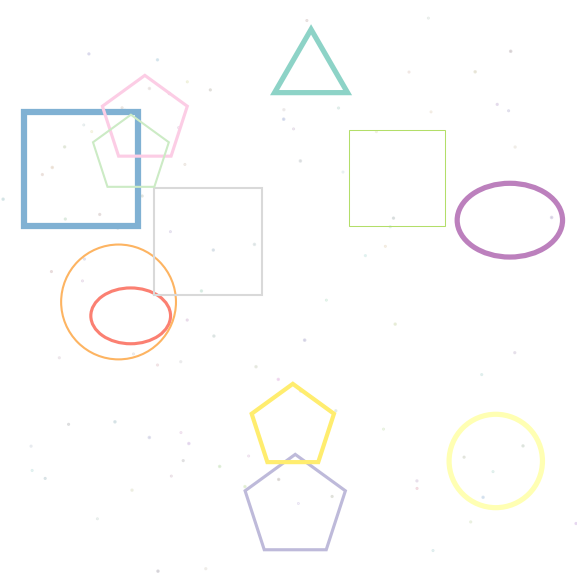[{"shape": "triangle", "thickness": 2.5, "radius": 0.36, "center": [0.539, 0.875]}, {"shape": "circle", "thickness": 2.5, "radius": 0.4, "center": [0.858, 0.201]}, {"shape": "pentagon", "thickness": 1.5, "radius": 0.46, "center": [0.511, 0.121]}, {"shape": "oval", "thickness": 1.5, "radius": 0.35, "center": [0.226, 0.452]}, {"shape": "square", "thickness": 3, "radius": 0.49, "center": [0.14, 0.706]}, {"shape": "circle", "thickness": 1, "radius": 0.5, "center": [0.205, 0.476]}, {"shape": "square", "thickness": 0.5, "radius": 0.42, "center": [0.688, 0.691]}, {"shape": "pentagon", "thickness": 1.5, "radius": 0.39, "center": [0.251, 0.791]}, {"shape": "square", "thickness": 1, "radius": 0.46, "center": [0.36, 0.581]}, {"shape": "oval", "thickness": 2.5, "radius": 0.46, "center": [0.883, 0.618]}, {"shape": "pentagon", "thickness": 1, "radius": 0.35, "center": [0.227, 0.731]}, {"shape": "pentagon", "thickness": 2, "radius": 0.37, "center": [0.507, 0.26]}]